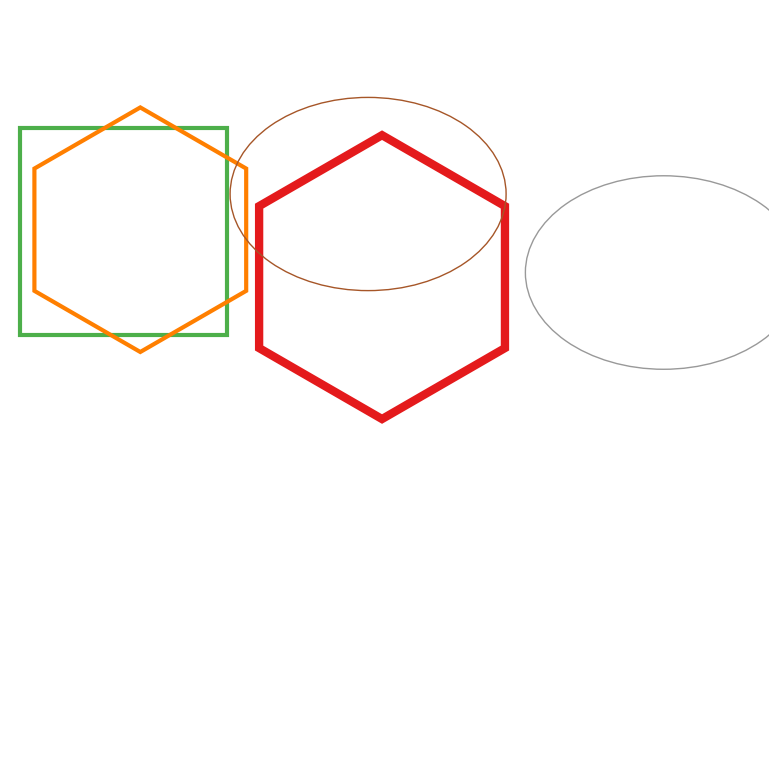[{"shape": "hexagon", "thickness": 3, "radius": 0.92, "center": [0.496, 0.64]}, {"shape": "square", "thickness": 1.5, "radius": 0.67, "center": [0.16, 0.7]}, {"shape": "hexagon", "thickness": 1.5, "radius": 0.79, "center": [0.182, 0.702]}, {"shape": "oval", "thickness": 0.5, "radius": 0.9, "center": [0.478, 0.748]}, {"shape": "oval", "thickness": 0.5, "radius": 0.9, "center": [0.862, 0.646]}]